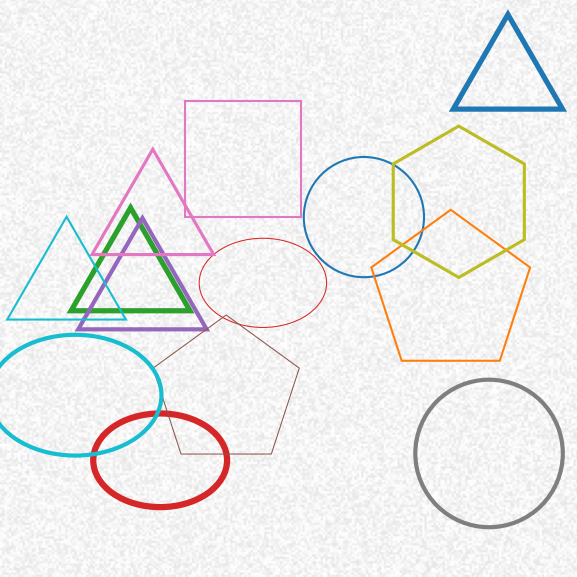[{"shape": "circle", "thickness": 1, "radius": 0.52, "center": [0.63, 0.623]}, {"shape": "triangle", "thickness": 2.5, "radius": 0.55, "center": [0.879, 0.865]}, {"shape": "pentagon", "thickness": 1, "radius": 0.72, "center": [0.78, 0.491]}, {"shape": "triangle", "thickness": 2.5, "radius": 0.59, "center": [0.226, 0.52]}, {"shape": "oval", "thickness": 3, "radius": 0.58, "center": [0.277, 0.202]}, {"shape": "oval", "thickness": 0.5, "radius": 0.55, "center": [0.455, 0.509]}, {"shape": "triangle", "thickness": 2, "radius": 0.64, "center": [0.247, 0.493]}, {"shape": "pentagon", "thickness": 0.5, "radius": 0.67, "center": [0.392, 0.321]}, {"shape": "square", "thickness": 1, "radius": 0.5, "center": [0.421, 0.724]}, {"shape": "triangle", "thickness": 1.5, "radius": 0.61, "center": [0.265, 0.619]}, {"shape": "circle", "thickness": 2, "radius": 0.64, "center": [0.847, 0.214]}, {"shape": "hexagon", "thickness": 1.5, "radius": 0.66, "center": [0.794, 0.65]}, {"shape": "oval", "thickness": 2, "radius": 0.75, "center": [0.13, 0.315]}, {"shape": "triangle", "thickness": 1, "radius": 0.59, "center": [0.115, 0.505]}]